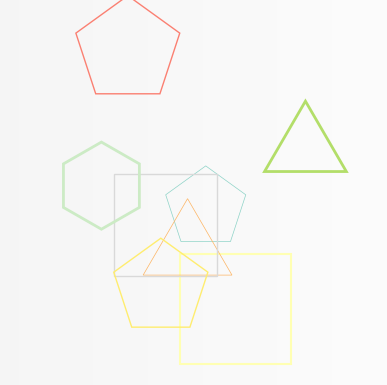[{"shape": "pentagon", "thickness": 0.5, "radius": 0.54, "center": [0.531, 0.46]}, {"shape": "square", "thickness": 1.5, "radius": 0.71, "center": [0.608, 0.198]}, {"shape": "pentagon", "thickness": 1, "radius": 0.7, "center": [0.33, 0.87]}, {"shape": "triangle", "thickness": 0.5, "radius": 0.66, "center": [0.484, 0.352]}, {"shape": "triangle", "thickness": 2, "radius": 0.61, "center": [0.788, 0.615]}, {"shape": "square", "thickness": 1, "radius": 0.67, "center": [0.427, 0.415]}, {"shape": "hexagon", "thickness": 2, "radius": 0.57, "center": [0.262, 0.518]}, {"shape": "pentagon", "thickness": 1, "radius": 0.64, "center": [0.415, 0.254]}]